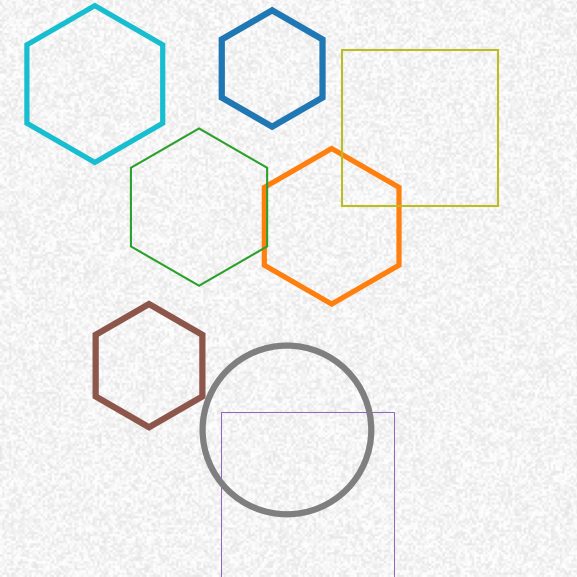[{"shape": "hexagon", "thickness": 3, "radius": 0.5, "center": [0.471, 0.881]}, {"shape": "hexagon", "thickness": 2.5, "radius": 0.67, "center": [0.574, 0.607]}, {"shape": "hexagon", "thickness": 1, "radius": 0.68, "center": [0.345, 0.641]}, {"shape": "square", "thickness": 0.5, "radius": 0.75, "center": [0.532, 0.136]}, {"shape": "hexagon", "thickness": 3, "radius": 0.53, "center": [0.258, 0.366]}, {"shape": "circle", "thickness": 3, "radius": 0.73, "center": [0.497, 0.255]}, {"shape": "square", "thickness": 1, "radius": 0.68, "center": [0.727, 0.778]}, {"shape": "hexagon", "thickness": 2.5, "radius": 0.68, "center": [0.164, 0.854]}]